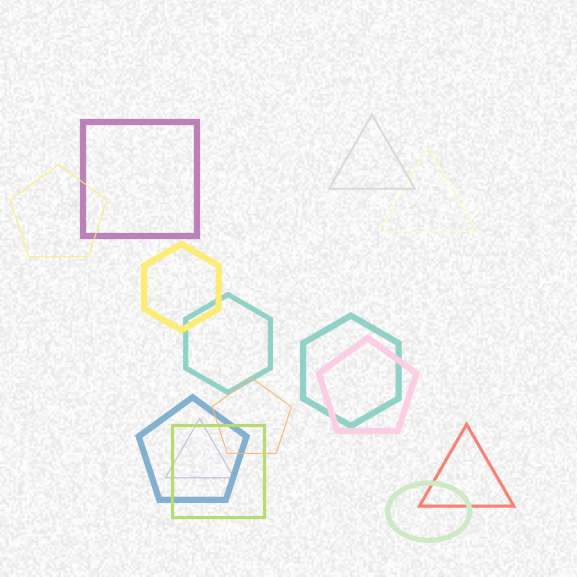[{"shape": "hexagon", "thickness": 3, "radius": 0.48, "center": [0.608, 0.357]}, {"shape": "hexagon", "thickness": 2.5, "radius": 0.42, "center": [0.395, 0.404]}, {"shape": "triangle", "thickness": 0.5, "radius": 0.49, "center": [0.741, 0.647]}, {"shape": "triangle", "thickness": 0.5, "radius": 0.34, "center": [0.346, 0.206]}, {"shape": "triangle", "thickness": 1.5, "radius": 0.47, "center": [0.808, 0.17]}, {"shape": "pentagon", "thickness": 3, "radius": 0.49, "center": [0.334, 0.213]}, {"shape": "pentagon", "thickness": 0.5, "radius": 0.36, "center": [0.436, 0.272]}, {"shape": "square", "thickness": 1.5, "radius": 0.4, "center": [0.377, 0.183]}, {"shape": "pentagon", "thickness": 3, "radius": 0.45, "center": [0.637, 0.325]}, {"shape": "triangle", "thickness": 1, "radius": 0.43, "center": [0.644, 0.715]}, {"shape": "square", "thickness": 3, "radius": 0.49, "center": [0.243, 0.69]}, {"shape": "oval", "thickness": 2.5, "radius": 0.36, "center": [0.742, 0.113]}, {"shape": "pentagon", "thickness": 0.5, "radius": 0.44, "center": [0.101, 0.626]}, {"shape": "hexagon", "thickness": 3, "radius": 0.37, "center": [0.314, 0.502]}]